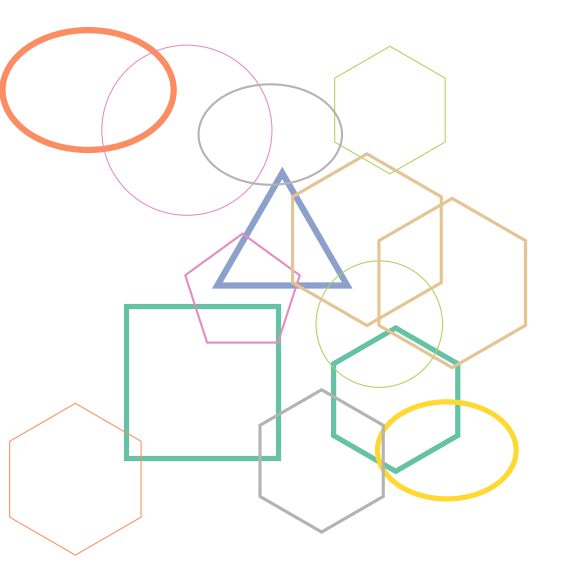[{"shape": "hexagon", "thickness": 2.5, "radius": 0.62, "center": [0.685, 0.307]}, {"shape": "square", "thickness": 2.5, "radius": 0.66, "center": [0.35, 0.338]}, {"shape": "hexagon", "thickness": 0.5, "radius": 0.66, "center": [0.131, 0.169]}, {"shape": "oval", "thickness": 3, "radius": 0.74, "center": [0.153, 0.843]}, {"shape": "triangle", "thickness": 3, "radius": 0.65, "center": [0.489, 0.57]}, {"shape": "circle", "thickness": 0.5, "radius": 0.74, "center": [0.324, 0.774]}, {"shape": "pentagon", "thickness": 1, "radius": 0.52, "center": [0.42, 0.49]}, {"shape": "circle", "thickness": 0.5, "radius": 0.55, "center": [0.657, 0.438]}, {"shape": "hexagon", "thickness": 0.5, "radius": 0.55, "center": [0.675, 0.809]}, {"shape": "oval", "thickness": 2.5, "radius": 0.6, "center": [0.774, 0.219]}, {"shape": "hexagon", "thickness": 1.5, "radius": 0.74, "center": [0.635, 0.584]}, {"shape": "hexagon", "thickness": 1.5, "radius": 0.73, "center": [0.783, 0.509]}, {"shape": "oval", "thickness": 1, "radius": 0.62, "center": [0.468, 0.766]}, {"shape": "hexagon", "thickness": 1.5, "radius": 0.62, "center": [0.557, 0.201]}]